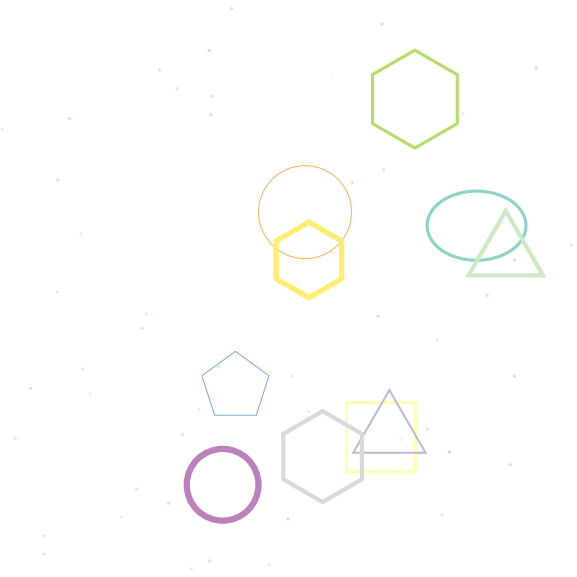[{"shape": "oval", "thickness": 1.5, "radius": 0.43, "center": [0.825, 0.608]}, {"shape": "square", "thickness": 1.5, "radius": 0.3, "center": [0.658, 0.243]}, {"shape": "triangle", "thickness": 1, "radius": 0.36, "center": [0.674, 0.251]}, {"shape": "pentagon", "thickness": 0.5, "radius": 0.31, "center": [0.408, 0.33]}, {"shape": "circle", "thickness": 0.5, "radius": 0.4, "center": [0.528, 0.632]}, {"shape": "hexagon", "thickness": 1.5, "radius": 0.42, "center": [0.718, 0.827]}, {"shape": "hexagon", "thickness": 2, "radius": 0.39, "center": [0.559, 0.208]}, {"shape": "circle", "thickness": 3, "radius": 0.31, "center": [0.386, 0.16]}, {"shape": "triangle", "thickness": 2, "radius": 0.37, "center": [0.876, 0.559]}, {"shape": "hexagon", "thickness": 2.5, "radius": 0.33, "center": [0.535, 0.549]}]